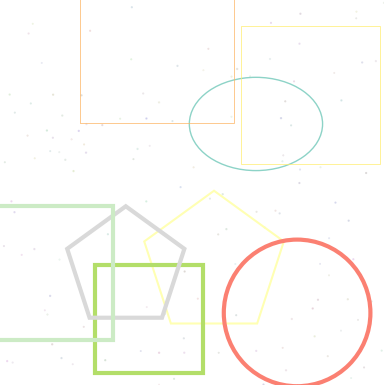[{"shape": "oval", "thickness": 1, "radius": 0.87, "center": [0.665, 0.678]}, {"shape": "pentagon", "thickness": 1.5, "radius": 0.95, "center": [0.556, 0.314]}, {"shape": "circle", "thickness": 3, "radius": 0.95, "center": [0.772, 0.187]}, {"shape": "square", "thickness": 0.5, "radius": 1.0, "center": [0.407, 0.881]}, {"shape": "square", "thickness": 3, "radius": 0.7, "center": [0.386, 0.172]}, {"shape": "pentagon", "thickness": 3, "radius": 0.8, "center": [0.327, 0.304]}, {"shape": "square", "thickness": 3, "radius": 0.87, "center": [0.12, 0.291]}, {"shape": "square", "thickness": 0.5, "radius": 0.9, "center": [0.806, 0.752]}]